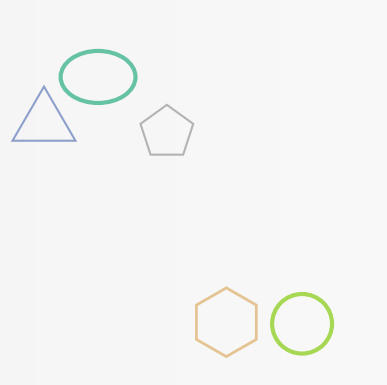[{"shape": "oval", "thickness": 3, "radius": 0.48, "center": [0.253, 0.8]}, {"shape": "triangle", "thickness": 1.5, "radius": 0.47, "center": [0.114, 0.681]}, {"shape": "circle", "thickness": 3, "radius": 0.39, "center": [0.78, 0.159]}, {"shape": "hexagon", "thickness": 2, "radius": 0.45, "center": [0.584, 0.163]}, {"shape": "pentagon", "thickness": 1.5, "radius": 0.36, "center": [0.431, 0.656]}]